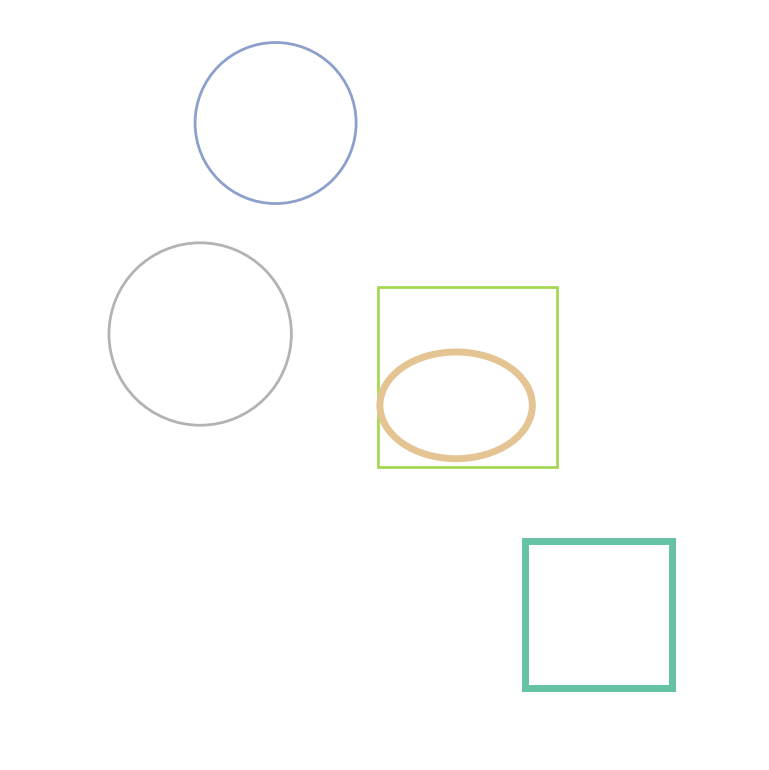[{"shape": "square", "thickness": 2.5, "radius": 0.48, "center": [0.777, 0.202]}, {"shape": "circle", "thickness": 1, "radius": 0.52, "center": [0.358, 0.84]}, {"shape": "square", "thickness": 1, "radius": 0.58, "center": [0.607, 0.511]}, {"shape": "oval", "thickness": 2.5, "radius": 0.49, "center": [0.592, 0.474]}, {"shape": "circle", "thickness": 1, "radius": 0.59, "center": [0.26, 0.566]}]